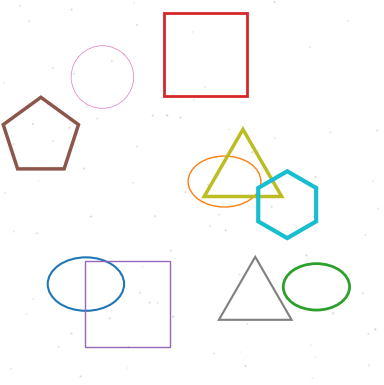[{"shape": "oval", "thickness": 1.5, "radius": 0.5, "center": [0.223, 0.262]}, {"shape": "oval", "thickness": 1, "radius": 0.47, "center": [0.583, 0.529]}, {"shape": "oval", "thickness": 2, "radius": 0.43, "center": [0.822, 0.255]}, {"shape": "square", "thickness": 2, "radius": 0.54, "center": [0.533, 0.857]}, {"shape": "square", "thickness": 1, "radius": 0.55, "center": [0.331, 0.21]}, {"shape": "pentagon", "thickness": 2.5, "radius": 0.51, "center": [0.106, 0.644]}, {"shape": "circle", "thickness": 0.5, "radius": 0.41, "center": [0.266, 0.8]}, {"shape": "triangle", "thickness": 1.5, "radius": 0.54, "center": [0.663, 0.224]}, {"shape": "triangle", "thickness": 2.5, "radius": 0.58, "center": [0.631, 0.548]}, {"shape": "hexagon", "thickness": 3, "radius": 0.43, "center": [0.746, 0.468]}]